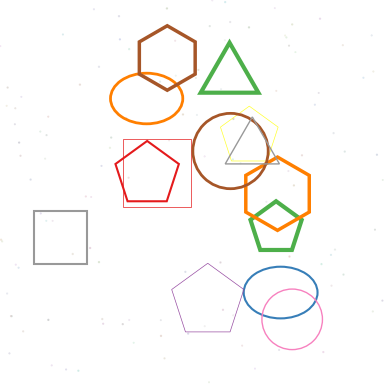[{"shape": "square", "thickness": 0.5, "radius": 0.44, "center": [0.407, 0.55]}, {"shape": "pentagon", "thickness": 1.5, "radius": 0.43, "center": [0.382, 0.547]}, {"shape": "oval", "thickness": 1.5, "radius": 0.48, "center": [0.729, 0.24]}, {"shape": "pentagon", "thickness": 3, "radius": 0.35, "center": [0.717, 0.407]}, {"shape": "triangle", "thickness": 3, "radius": 0.43, "center": [0.596, 0.802]}, {"shape": "pentagon", "thickness": 0.5, "radius": 0.49, "center": [0.54, 0.218]}, {"shape": "oval", "thickness": 2, "radius": 0.47, "center": [0.381, 0.744]}, {"shape": "hexagon", "thickness": 2.5, "radius": 0.48, "center": [0.721, 0.497]}, {"shape": "pentagon", "thickness": 0.5, "radius": 0.39, "center": [0.648, 0.646]}, {"shape": "hexagon", "thickness": 2.5, "radius": 0.42, "center": [0.434, 0.849]}, {"shape": "circle", "thickness": 2, "radius": 0.49, "center": [0.599, 0.608]}, {"shape": "circle", "thickness": 1, "radius": 0.39, "center": [0.759, 0.171]}, {"shape": "triangle", "thickness": 1, "radius": 0.41, "center": [0.655, 0.615]}, {"shape": "square", "thickness": 1.5, "radius": 0.34, "center": [0.157, 0.383]}]